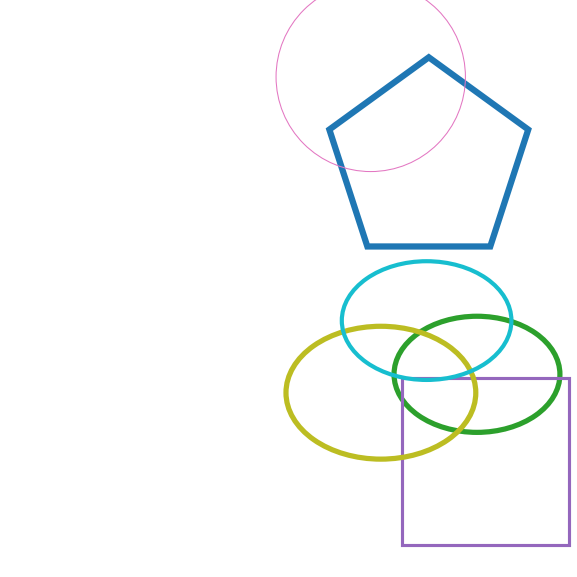[{"shape": "pentagon", "thickness": 3, "radius": 0.91, "center": [0.743, 0.719]}, {"shape": "oval", "thickness": 2.5, "radius": 0.72, "center": [0.826, 0.351]}, {"shape": "square", "thickness": 1.5, "radius": 0.72, "center": [0.84, 0.2]}, {"shape": "circle", "thickness": 0.5, "radius": 0.82, "center": [0.642, 0.866]}, {"shape": "oval", "thickness": 2.5, "radius": 0.82, "center": [0.66, 0.319]}, {"shape": "oval", "thickness": 2, "radius": 0.73, "center": [0.739, 0.444]}]